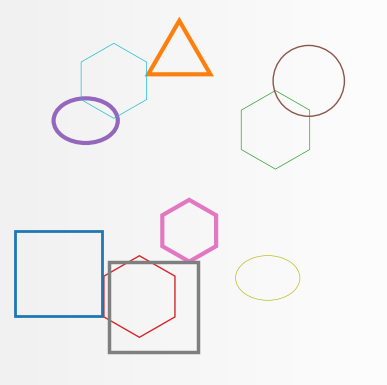[{"shape": "square", "thickness": 2, "radius": 0.56, "center": [0.151, 0.29]}, {"shape": "triangle", "thickness": 3, "radius": 0.46, "center": [0.463, 0.853]}, {"shape": "hexagon", "thickness": 0.5, "radius": 0.51, "center": [0.711, 0.663]}, {"shape": "hexagon", "thickness": 1, "radius": 0.53, "center": [0.36, 0.23]}, {"shape": "oval", "thickness": 3, "radius": 0.41, "center": [0.221, 0.687]}, {"shape": "circle", "thickness": 1, "radius": 0.46, "center": [0.797, 0.79]}, {"shape": "hexagon", "thickness": 3, "radius": 0.4, "center": [0.488, 0.401]}, {"shape": "square", "thickness": 2.5, "radius": 0.58, "center": [0.396, 0.203]}, {"shape": "oval", "thickness": 0.5, "radius": 0.42, "center": [0.691, 0.278]}, {"shape": "hexagon", "thickness": 0.5, "radius": 0.49, "center": [0.294, 0.79]}]